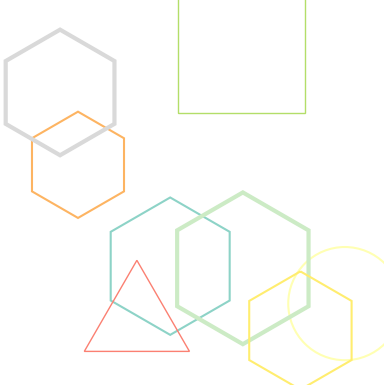[{"shape": "hexagon", "thickness": 1.5, "radius": 0.89, "center": [0.442, 0.309]}, {"shape": "circle", "thickness": 1.5, "radius": 0.74, "center": [0.896, 0.211]}, {"shape": "triangle", "thickness": 1, "radius": 0.79, "center": [0.356, 0.166]}, {"shape": "hexagon", "thickness": 1.5, "radius": 0.69, "center": [0.203, 0.572]}, {"shape": "square", "thickness": 1, "radius": 0.82, "center": [0.627, 0.871]}, {"shape": "hexagon", "thickness": 3, "radius": 0.82, "center": [0.156, 0.76]}, {"shape": "hexagon", "thickness": 3, "radius": 0.99, "center": [0.631, 0.303]}, {"shape": "hexagon", "thickness": 1.5, "radius": 0.77, "center": [0.78, 0.142]}]